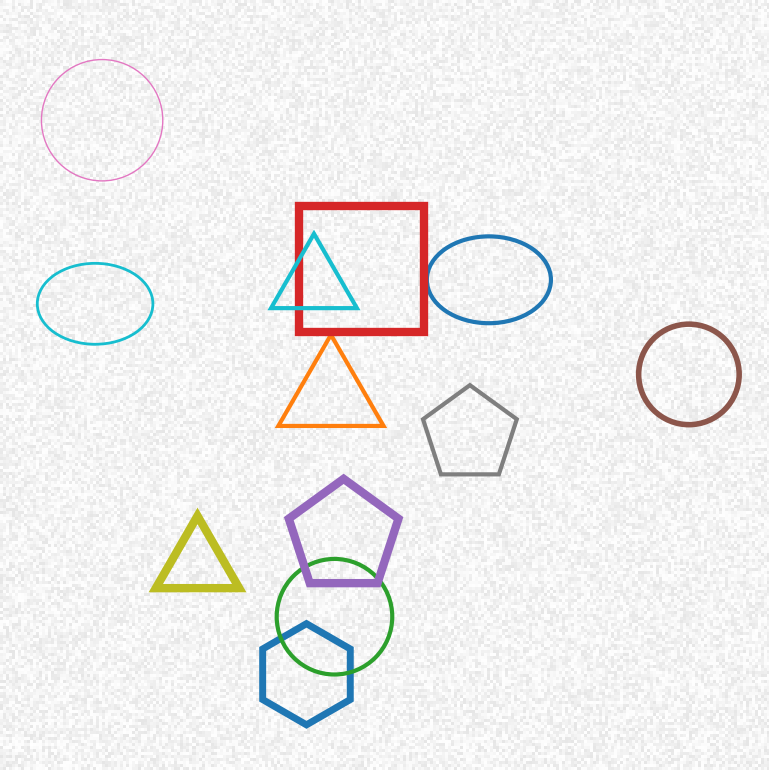[{"shape": "hexagon", "thickness": 2.5, "radius": 0.33, "center": [0.398, 0.124]}, {"shape": "oval", "thickness": 1.5, "radius": 0.4, "center": [0.635, 0.637]}, {"shape": "triangle", "thickness": 1.5, "radius": 0.39, "center": [0.43, 0.486]}, {"shape": "circle", "thickness": 1.5, "radius": 0.38, "center": [0.434, 0.199]}, {"shape": "square", "thickness": 3, "radius": 0.41, "center": [0.47, 0.651]}, {"shape": "pentagon", "thickness": 3, "radius": 0.37, "center": [0.446, 0.303]}, {"shape": "circle", "thickness": 2, "radius": 0.33, "center": [0.895, 0.514]}, {"shape": "circle", "thickness": 0.5, "radius": 0.39, "center": [0.133, 0.844]}, {"shape": "pentagon", "thickness": 1.5, "radius": 0.32, "center": [0.61, 0.436]}, {"shape": "triangle", "thickness": 3, "radius": 0.31, "center": [0.257, 0.267]}, {"shape": "triangle", "thickness": 1.5, "radius": 0.32, "center": [0.408, 0.632]}, {"shape": "oval", "thickness": 1, "radius": 0.38, "center": [0.123, 0.605]}]